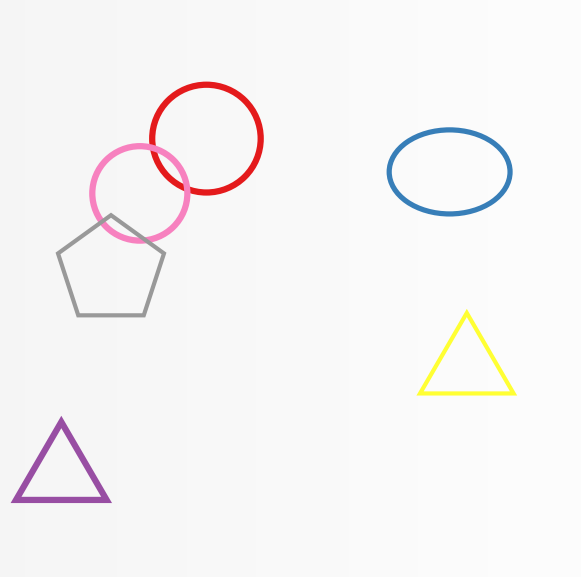[{"shape": "circle", "thickness": 3, "radius": 0.47, "center": [0.355, 0.759]}, {"shape": "oval", "thickness": 2.5, "radius": 0.52, "center": [0.774, 0.701]}, {"shape": "triangle", "thickness": 3, "radius": 0.45, "center": [0.105, 0.178]}, {"shape": "triangle", "thickness": 2, "radius": 0.46, "center": [0.803, 0.364]}, {"shape": "circle", "thickness": 3, "radius": 0.41, "center": [0.241, 0.664]}, {"shape": "pentagon", "thickness": 2, "radius": 0.48, "center": [0.191, 0.531]}]